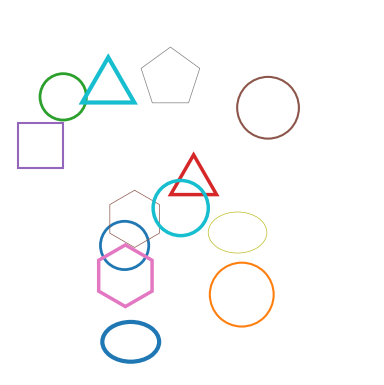[{"shape": "circle", "thickness": 2, "radius": 0.31, "center": [0.324, 0.362]}, {"shape": "oval", "thickness": 3, "radius": 0.37, "center": [0.34, 0.112]}, {"shape": "circle", "thickness": 1.5, "radius": 0.41, "center": [0.628, 0.235]}, {"shape": "circle", "thickness": 2, "radius": 0.3, "center": [0.164, 0.748]}, {"shape": "triangle", "thickness": 2.5, "radius": 0.34, "center": [0.503, 0.529]}, {"shape": "square", "thickness": 1.5, "radius": 0.29, "center": [0.106, 0.623]}, {"shape": "hexagon", "thickness": 0.5, "radius": 0.37, "center": [0.35, 0.432]}, {"shape": "circle", "thickness": 1.5, "radius": 0.4, "center": [0.696, 0.72]}, {"shape": "hexagon", "thickness": 2.5, "radius": 0.4, "center": [0.326, 0.284]}, {"shape": "pentagon", "thickness": 0.5, "radius": 0.4, "center": [0.443, 0.798]}, {"shape": "oval", "thickness": 0.5, "radius": 0.38, "center": [0.617, 0.396]}, {"shape": "circle", "thickness": 2.5, "radius": 0.36, "center": [0.469, 0.46]}, {"shape": "triangle", "thickness": 3, "radius": 0.39, "center": [0.281, 0.773]}]